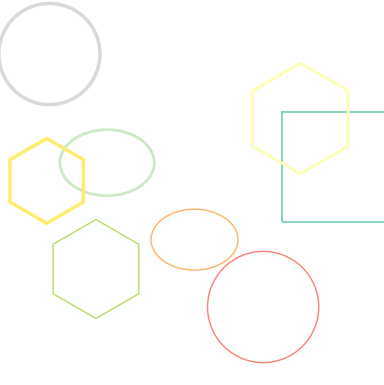[{"shape": "square", "thickness": 1.5, "radius": 0.71, "center": [0.876, 0.567]}, {"shape": "hexagon", "thickness": 2, "radius": 0.72, "center": [0.78, 0.692]}, {"shape": "circle", "thickness": 1, "radius": 0.72, "center": [0.684, 0.203]}, {"shape": "oval", "thickness": 1, "radius": 0.56, "center": [0.505, 0.378]}, {"shape": "hexagon", "thickness": 1, "radius": 0.64, "center": [0.249, 0.301]}, {"shape": "circle", "thickness": 2.5, "radius": 0.66, "center": [0.128, 0.86]}, {"shape": "oval", "thickness": 2, "radius": 0.61, "center": [0.278, 0.577]}, {"shape": "hexagon", "thickness": 2.5, "radius": 0.55, "center": [0.121, 0.53]}]